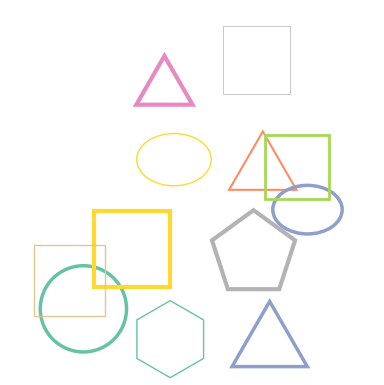[{"shape": "hexagon", "thickness": 1, "radius": 0.5, "center": [0.442, 0.119]}, {"shape": "circle", "thickness": 2.5, "radius": 0.56, "center": [0.217, 0.198]}, {"shape": "triangle", "thickness": 1.5, "radius": 0.51, "center": [0.683, 0.557]}, {"shape": "oval", "thickness": 2.5, "radius": 0.45, "center": [0.799, 0.455]}, {"shape": "triangle", "thickness": 2.5, "radius": 0.56, "center": [0.7, 0.104]}, {"shape": "triangle", "thickness": 3, "radius": 0.42, "center": [0.427, 0.77]}, {"shape": "square", "thickness": 2, "radius": 0.42, "center": [0.771, 0.566]}, {"shape": "oval", "thickness": 1, "radius": 0.48, "center": [0.452, 0.585]}, {"shape": "square", "thickness": 3, "radius": 0.49, "center": [0.342, 0.353]}, {"shape": "square", "thickness": 1, "radius": 0.46, "center": [0.18, 0.272]}, {"shape": "square", "thickness": 0.5, "radius": 0.44, "center": [0.666, 0.844]}, {"shape": "pentagon", "thickness": 3, "radius": 0.57, "center": [0.659, 0.341]}]